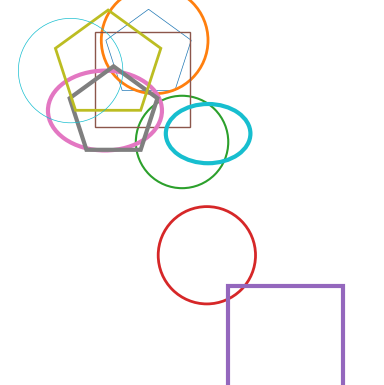[{"shape": "pentagon", "thickness": 0.5, "radius": 0.58, "center": [0.386, 0.859]}, {"shape": "circle", "thickness": 2, "radius": 0.69, "center": [0.402, 0.895]}, {"shape": "circle", "thickness": 1.5, "radius": 0.6, "center": [0.473, 0.631]}, {"shape": "circle", "thickness": 2, "radius": 0.63, "center": [0.537, 0.337]}, {"shape": "square", "thickness": 3, "radius": 0.75, "center": [0.742, 0.109]}, {"shape": "square", "thickness": 1, "radius": 0.62, "center": [0.371, 0.794]}, {"shape": "oval", "thickness": 3, "radius": 0.74, "center": [0.273, 0.713]}, {"shape": "pentagon", "thickness": 3, "radius": 0.6, "center": [0.295, 0.708]}, {"shape": "pentagon", "thickness": 2, "radius": 0.72, "center": [0.281, 0.83]}, {"shape": "oval", "thickness": 3, "radius": 0.55, "center": [0.541, 0.653]}, {"shape": "circle", "thickness": 0.5, "radius": 0.68, "center": [0.183, 0.817]}]